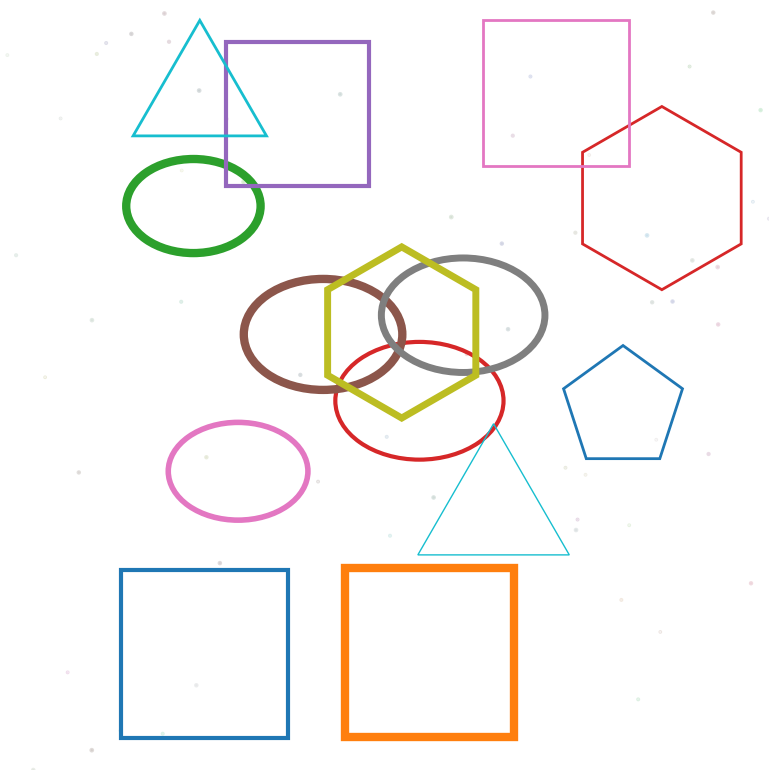[{"shape": "square", "thickness": 1.5, "radius": 0.54, "center": [0.265, 0.151]}, {"shape": "pentagon", "thickness": 1, "radius": 0.41, "center": [0.809, 0.47]}, {"shape": "square", "thickness": 3, "radius": 0.55, "center": [0.558, 0.153]}, {"shape": "oval", "thickness": 3, "radius": 0.44, "center": [0.251, 0.732]}, {"shape": "oval", "thickness": 1.5, "radius": 0.55, "center": [0.545, 0.48]}, {"shape": "hexagon", "thickness": 1, "radius": 0.59, "center": [0.86, 0.743]}, {"shape": "square", "thickness": 1.5, "radius": 0.47, "center": [0.386, 0.852]}, {"shape": "oval", "thickness": 3, "radius": 0.51, "center": [0.42, 0.566]}, {"shape": "oval", "thickness": 2, "radius": 0.45, "center": [0.309, 0.388]}, {"shape": "square", "thickness": 1, "radius": 0.47, "center": [0.722, 0.879]}, {"shape": "oval", "thickness": 2.5, "radius": 0.53, "center": [0.601, 0.591]}, {"shape": "hexagon", "thickness": 2.5, "radius": 0.56, "center": [0.522, 0.568]}, {"shape": "triangle", "thickness": 0.5, "radius": 0.57, "center": [0.641, 0.336]}, {"shape": "triangle", "thickness": 1, "radius": 0.5, "center": [0.259, 0.874]}]